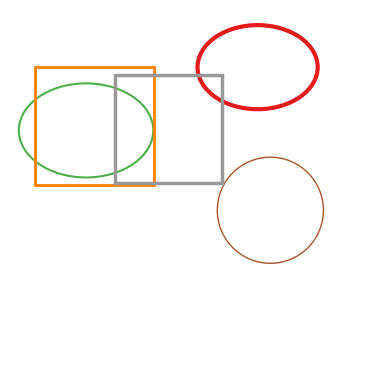[{"shape": "oval", "thickness": 3, "radius": 0.78, "center": [0.669, 0.826]}, {"shape": "oval", "thickness": 1.5, "radius": 0.87, "center": [0.223, 0.661]}, {"shape": "square", "thickness": 2, "radius": 0.77, "center": [0.246, 0.673]}, {"shape": "circle", "thickness": 1, "radius": 0.69, "center": [0.702, 0.454]}, {"shape": "square", "thickness": 2.5, "radius": 0.7, "center": [0.438, 0.665]}]